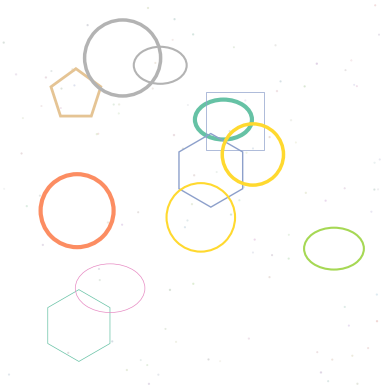[{"shape": "oval", "thickness": 3, "radius": 0.37, "center": [0.58, 0.689]}, {"shape": "hexagon", "thickness": 0.5, "radius": 0.47, "center": [0.205, 0.154]}, {"shape": "circle", "thickness": 3, "radius": 0.47, "center": [0.2, 0.453]}, {"shape": "square", "thickness": 0.5, "radius": 0.38, "center": [0.611, 0.685]}, {"shape": "hexagon", "thickness": 1, "radius": 0.48, "center": [0.548, 0.558]}, {"shape": "oval", "thickness": 0.5, "radius": 0.45, "center": [0.286, 0.251]}, {"shape": "oval", "thickness": 1.5, "radius": 0.39, "center": [0.867, 0.354]}, {"shape": "circle", "thickness": 1.5, "radius": 0.44, "center": [0.522, 0.435]}, {"shape": "circle", "thickness": 2.5, "radius": 0.4, "center": [0.657, 0.599]}, {"shape": "pentagon", "thickness": 2, "radius": 0.34, "center": [0.197, 0.754]}, {"shape": "circle", "thickness": 2.5, "radius": 0.49, "center": [0.318, 0.849]}, {"shape": "oval", "thickness": 1.5, "radius": 0.34, "center": [0.416, 0.83]}]